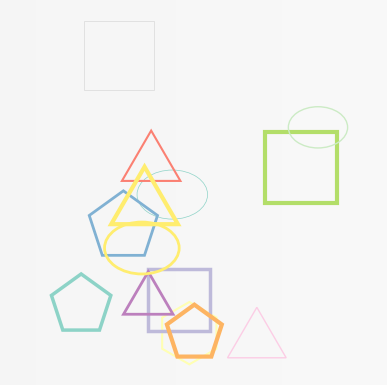[{"shape": "oval", "thickness": 0.5, "radius": 0.46, "center": [0.445, 0.495]}, {"shape": "pentagon", "thickness": 2.5, "radius": 0.4, "center": [0.209, 0.208]}, {"shape": "hexagon", "thickness": 1.5, "radius": 0.4, "center": [0.489, 0.135]}, {"shape": "square", "thickness": 2.5, "radius": 0.4, "center": [0.462, 0.221]}, {"shape": "triangle", "thickness": 1.5, "radius": 0.44, "center": [0.39, 0.574]}, {"shape": "pentagon", "thickness": 2, "radius": 0.46, "center": [0.318, 0.412]}, {"shape": "pentagon", "thickness": 3, "radius": 0.37, "center": [0.502, 0.134]}, {"shape": "square", "thickness": 3, "radius": 0.46, "center": [0.777, 0.565]}, {"shape": "triangle", "thickness": 1, "radius": 0.44, "center": [0.663, 0.114]}, {"shape": "square", "thickness": 0.5, "radius": 0.45, "center": [0.308, 0.855]}, {"shape": "triangle", "thickness": 2, "radius": 0.37, "center": [0.383, 0.221]}, {"shape": "oval", "thickness": 1, "radius": 0.38, "center": [0.821, 0.669]}, {"shape": "triangle", "thickness": 3, "radius": 0.5, "center": [0.373, 0.467]}, {"shape": "oval", "thickness": 2, "radius": 0.48, "center": [0.366, 0.356]}]